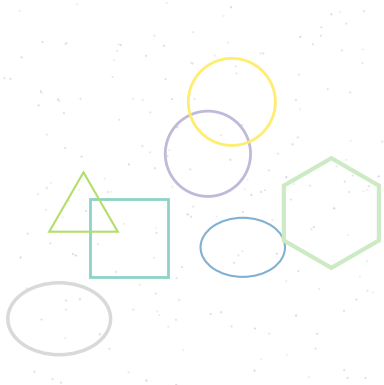[{"shape": "square", "thickness": 2, "radius": 0.51, "center": [0.334, 0.382]}, {"shape": "circle", "thickness": 2, "radius": 0.55, "center": [0.54, 0.601]}, {"shape": "oval", "thickness": 1.5, "radius": 0.55, "center": [0.631, 0.358]}, {"shape": "triangle", "thickness": 1.5, "radius": 0.51, "center": [0.217, 0.45]}, {"shape": "oval", "thickness": 2.5, "radius": 0.67, "center": [0.154, 0.172]}, {"shape": "hexagon", "thickness": 3, "radius": 0.71, "center": [0.861, 0.447]}, {"shape": "circle", "thickness": 2, "radius": 0.57, "center": [0.602, 0.735]}]